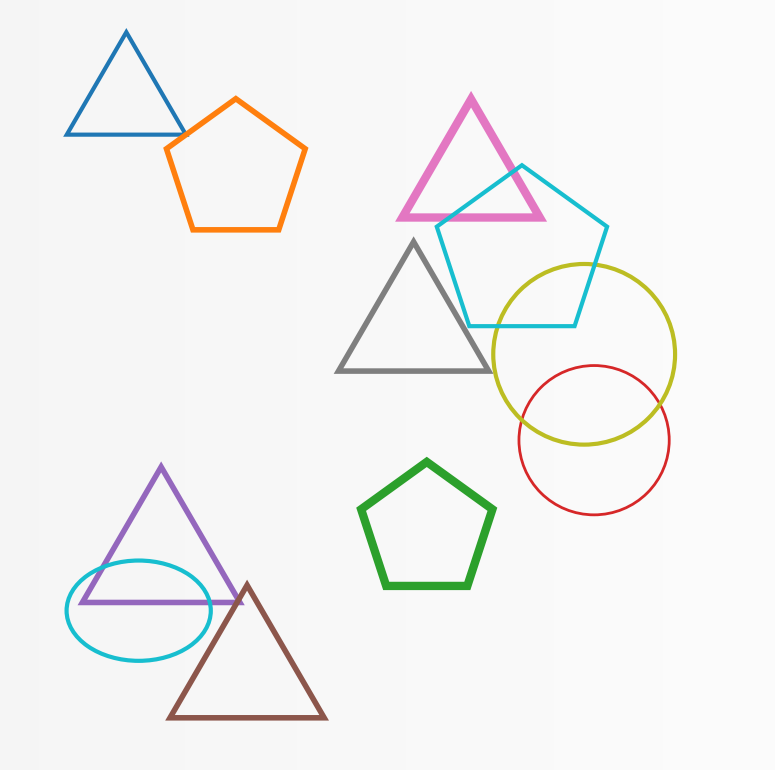[{"shape": "triangle", "thickness": 1.5, "radius": 0.44, "center": [0.163, 0.869]}, {"shape": "pentagon", "thickness": 2, "radius": 0.47, "center": [0.304, 0.778]}, {"shape": "pentagon", "thickness": 3, "radius": 0.45, "center": [0.551, 0.311]}, {"shape": "circle", "thickness": 1, "radius": 0.48, "center": [0.767, 0.428]}, {"shape": "triangle", "thickness": 2, "radius": 0.59, "center": [0.208, 0.276]}, {"shape": "triangle", "thickness": 2, "radius": 0.57, "center": [0.319, 0.125]}, {"shape": "triangle", "thickness": 3, "radius": 0.51, "center": [0.608, 0.769]}, {"shape": "triangle", "thickness": 2, "radius": 0.56, "center": [0.534, 0.574]}, {"shape": "circle", "thickness": 1.5, "radius": 0.59, "center": [0.754, 0.54]}, {"shape": "oval", "thickness": 1.5, "radius": 0.47, "center": [0.179, 0.207]}, {"shape": "pentagon", "thickness": 1.5, "radius": 0.58, "center": [0.673, 0.67]}]